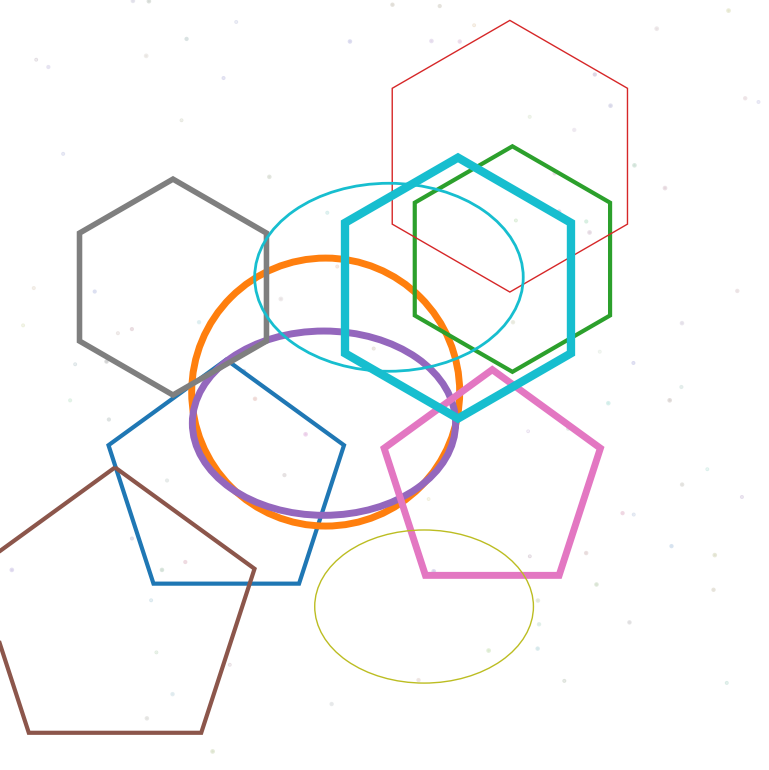[{"shape": "pentagon", "thickness": 1.5, "radius": 0.8, "center": [0.294, 0.372]}, {"shape": "circle", "thickness": 2.5, "radius": 0.87, "center": [0.423, 0.491]}, {"shape": "hexagon", "thickness": 1.5, "radius": 0.73, "center": [0.665, 0.664]}, {"shape": "hexagon", "thickness": 0.5, "radius": 0.88, "center": [0.662, 0.797]}, {"shape": "oval", "thickness": 2.5, "radius": 0.85, "center": [0.421, 0.45]}, {"shape": "pentagon", "thickness": 1.5, "radius": 0.95, "center": [0.149, 0.202]}, {"shape": "pentagon", "thickness": 2.5, "radius": 0.74, "center": [0.639, 0.372]}, {"shape": "hexagon", "thickness": 2, "radius": 0.7, "center": [0.225, 0.627]}, {"shape": "oval", "thickness": 0.5, "radius": 0.71, "center": [0.551, 0.212]}, {"shape": "hexagon", "thickness": 3, "radius": 0.85, "center": [0.595, 0.626]}, {"shape": "oval", "thickness": 1, "radius": 0.87, "center": [0.505, 0.64]}]